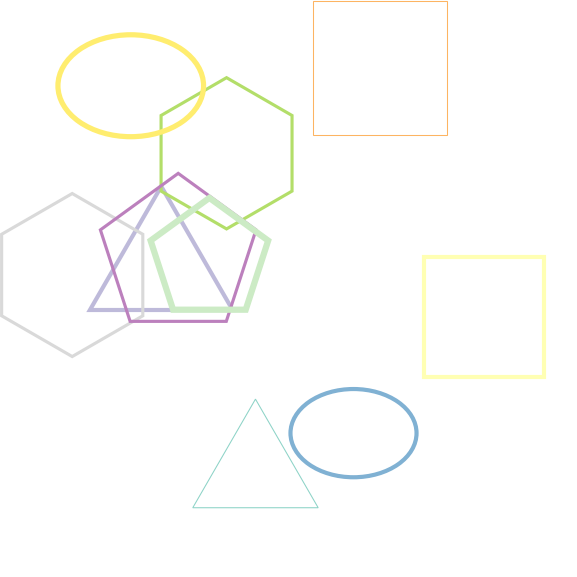[{"shape": "triangle", "thickness": 0.5, "radius": 0.63, "center": [0.442, 0.183]}, {"shape": "square", "thickness": 2, "radius": 0.52, "center": [0.837, 0.45]}, {"shape": "triangle", "thickness": 2, "radius": 0.71, "center": [0.279, 0.534]}, {"shape": "oval", "thickness": 2, "radius": 0.55, "center": [0.612, 0.249]}, {"shape": "square", "thickness": 0.5, "radius": 0.58, "center": [0.658, 0.882]}, {"shape": "hexagon", "thickness": 1.5, "radius": 0.65, "center": [0.392, 0.734]}, {"shape": "hexagon", "thickness": 1.5, "radius": 0.71, "center": [0.125, 0.523]}, {"shape": "pentagon", "thickness": 1.5, "radius": 0.71, "center": [0.309, 0.557]}, {"shape": "pentagon", "thickness": 3, "radius": 0.54, "center": [0.363, 0.549]}, {"shape": "oval", "thickness": 2.5, "radius": 0.63, "center": [0.226, 0.851]}]